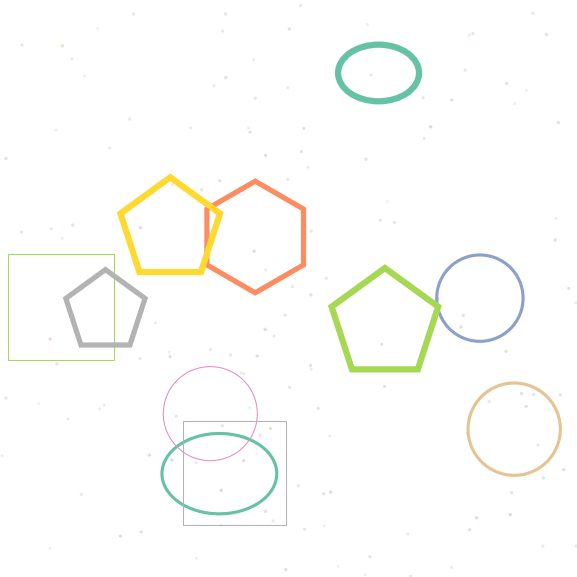[{"shape": "oval", "thickness": 1.5, "radius": 0.5, "center": [0.38, 0.179]}, {"shape": "oval", "thickness": 3, "radius": 0.35, "center": [0.656, 0.873]}, {"shape": "hexagon", "thickness": 2.5, "radius": 0.48, "center": [0.442, 0.589]}, {"shape": "circle", "thickness": 1.5, "radius": 0.37, "center": [0.831, 0.483]}, {"shape": "circle", "thickness": 0.5, "radius": 0.41, "center": [0.364, 0.283]}, {"shape": "square", "thickness": 0.5, "radius": 0.46, "center": [0.106, 0.468]}, {"shape": "pentagon", "thickness": 3, "radius": 0.49, "center": [0.666, 0.438]}, {"shape": "pentagon", "thickness": 3, "radius": 0.45, "center": [0.295, 0.601]}, {"shape": "circle", "thickness": 1.5, "radius": 0.4, "center": [0.89, 0.256]}, {"shape": "square", "thickness": 0.5, "radius": 0.45, "center": [0.406, 0.18]}, {"shape": "pentagon", "thickness": 2.5, "radius": 0.36, "center": [0.183, 0.46]}]